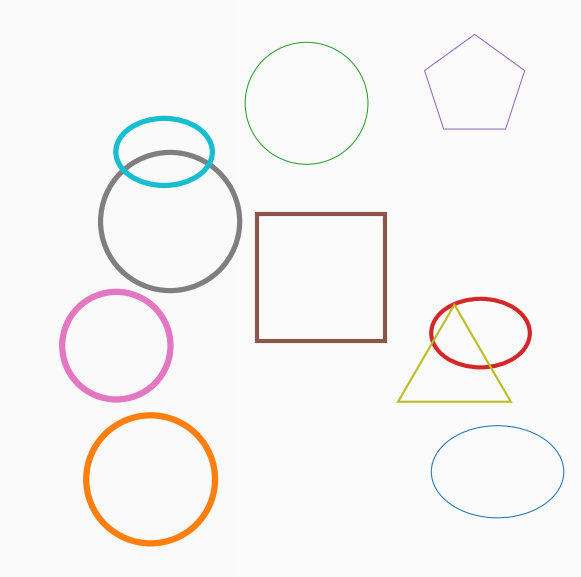[{"shape": "oval", "thickness": 0.5, "radius": 0.57, "center": [0.856, 0.182]}, {"shape": "circle", "thickness": 3, "radius": 0.55, "center": [0.259, 0.169]}, {"shape": "circle", "thickness": 0.5, "radius": 0.53, "center": [0.527, 0.82]}, {"shape": "oval", "thickness": 2, "radius": 0.42, "center": [0.827, 0.422]}, {"shape": "pentagon", "thickness": 0.5, "radius": 0.45, "center": [0.817, 0.849]}, {"shape": "square", "thickness": 2, "radius": 0.55, "center": [0.552, 0.518]}, {"shape": "circle", "thickness": 3, "radius": 0.47, "center": [0.2, 0.401]}, {"shape": "circle", "thickness": 2.5, "radius": 0.6, "center": [0.293, 0.616]}, {"shape": "triangle", "thickness": 1, "radius": 0.56, "center": [0.782, 0.36]}, {"shape": "oval", "thickness": 2.5, "radius": 0.42, "center": [0.282, 0.736]}]